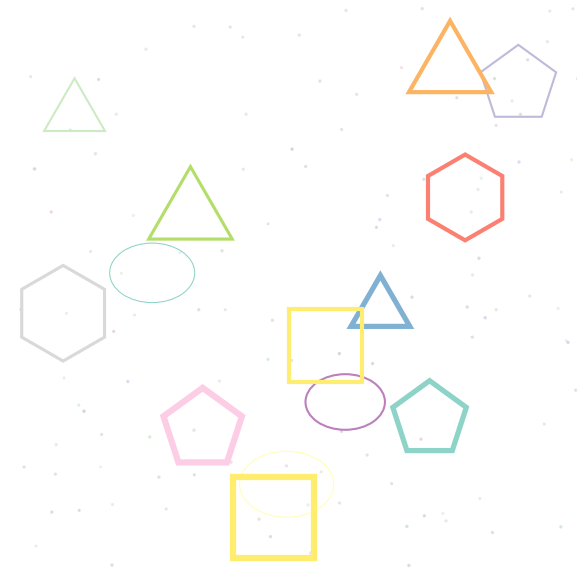[{"shape": "oval", "thickness": 0.5, "radius": 0.37, "center": [0.264, 0.527]}, {"shape": "pentagon", "thickness": 2.5, "radius": 0.33, "center": [0.744, 0.273]}, {"shape": "oval", "thickness": 0.5, "radius": 0.41, "center": [0.496, 0.161]}, {"shape": "pentagon", "thickness": 1, "radius": 0.34, "center": [0.898, 0.853]}, {"shape": "hexagon", "thickness": 2, "radius": 0.37, "center": [0.805, 0.657]}, {"shape": "triangle", "thickness": 2.5, "radius": 0.29, "center": [0.659, 0.463]}, {"shape": "triangle", "thickness": 2, "radius": 0.41, "center": [0.779, 0.881]}, {"shape": "triangle", "thickness": 1.5, "radius": 0.42, "center": [0.33, 0.627]}, {"shape": "pentagon", "thickness": 3, "radius": 0.36, "center": [0.351, 0.256]}, {"shape": "hexagon", "thickness": 1.5, "radius": 0.41, "center": [0.109, 0.457]}, {"shape": "oval", "thickness": 1, "radius": 0.34, "center": [0.598, 0.303]}, {"shape": "triangle", "thickness": 1, "radius": 0.3, "center": [0.129, 0.803]}, {"shape": "square", "thickness": 3, "radius": 0.35, "center": [0.474, 0.104]}, {"shape": "square", "thickness": 2, "radius": 0.31, "center": [0.563, 0.401]}]